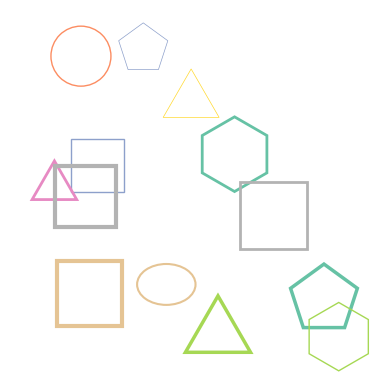[{"shape": "pentagon", "thickness": 2.5, "radius": 0.46, "center": [0.841, 0.223]}, {"shape": "hexagon", "thickness": 2, "radius": 0.48, "center": [0.609, 0.599]}, {"shape": "circle", "thickness": 1, "radius": 0.39, "center": [0.21, 0.854]}, {"shape": "pentagon", "thickness": 0.5, "radius": 0.34, "center": [0.372, 0.874]}, {"shape": "square", "thickness": 1, "radius": 0.34, "center": [0.254, 0.57]}, {"shape": "triangle", "thickness": 2, "radius": 0.33, "center": [0.141, 0.515]}, {"shape": "triangle", "thickness": 2.5, "radius": 0.49, "center": [0.566, 0.134]}, {"shape": "hexagon", "thickness": 1, "radius": 0.44, "center": [0.88, 0.126]}, {"shape": "triangle", "thickness": 0.5, "radius": 0.42, "center": [0.496, 0.737]}, {"shape": "square", "thickness": 3, "radius": 0.42, "center": [0.232, 0.237]}, {"shape": "oval", "thickness": 1.5, "radius": 0.38, "center": [0.432, 0.261]}, {"shape": "square", "thickness": 3, "radius": 0.39, "center": [0.222, 0.489]}, {"shape": "square", "thickness": 2, "radius": 0.43, "center": [0.709, 0.441]}]